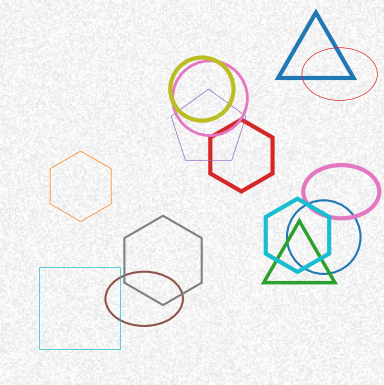[{"shape": "circle", "thickness": 1.5, "radius": 0.48, "center": [0.841, 0.384]}, {"shape": "triangle", "thickness": 3, "radius": 0.57, "center": [0.82, 0.854]}, {"shape": "hexagon", "thickness": 0.5, "radius": 0.46, "center": [0.209, 0.516]}, {"shape": "triangle", "thickness": 2.5, "radius": 0.53, "center": [0.777, 0.319]}, {"shape": "oval", "thickness": 0.5, "radius": 0.49, "center": [0.882, 0.808]}, {"shape": "hexagon", "thickness": 3, "radius": 0.47, "center": [0.627, 0.596]}, {"shape": "pentagon", "thickness": 0.5, "radius": 0.51, "center": [0.542, 0.666]}, {"shape": "oval", "thickness": 1.5, "radius": 0.5, "center": [0.374, 0.224]}, {"shape": "circle", "thickness": 2, "radius": 0.49, "center": [0.545, 0.745]}, {"shape": "oval", "thickness": 3, "radius": 0.49, "center": [0.886, 0.502]}, {"shape": "hexagon", "thickness": 1.5, "radius": 0.58, "center": [0.423, 0.324]}, {"shape": "circle", "thickness": 3, "radius": 0.41, "center": [0.524, 0.769]}, {"shape": "hexagon", "thickness": 3, "radius": 0.48, "center": [0.773, 0.389]}, {"shape": "square", "thickness": 0.5, "radius": 0.53, "center": [0.206, 0.2]}]